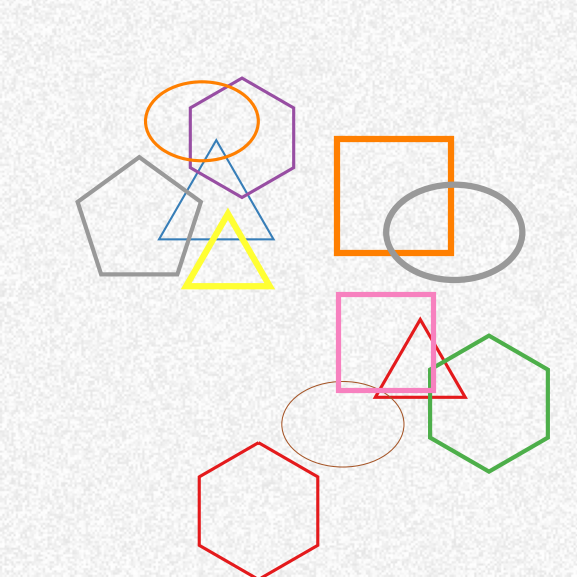[{"shape": "hexagon", "thickness": 1.5, "radius": 0.59, "center": [0.448, 0.114]}, {"shape": "triangle", "thickness": 1.5, "radius": 0.45, "center": [0.728, 0.356]}, {"shape": "triangle", "thickness": 1, "radius": 0.57, "center": [0.375, 0.642]}, {"shape": "hexagon", "thickness": 2, "radius": 0.59, "center": [0.847, 0.3]}, {"shape": "hexagon", "thickness": 1.5, "radius": 0.52, "center": [0.419, 0.761]}, {"shape": "oval", "thickness": 1.5, "radius": 0.49, "center": [0.35, 0.789]}, {"shape": "square", "thickness": 3, "radius": 0.49, "center": [0.682, 0.66]}, {"shape": "triangle", "thickness": 3, "radius": 0.42, "center": [0.395, 0.545]}, {"shape": "oval", "thickness": 0.5, "radius": 0.53, "center": [0.594, 0.264]}, {"shape": "square", "thickness": 2.5, "radius": 0.41, "center": [0.667, 0.407]}, {"shape": "pentagon", "thickness": 2, "radius": 0.56, "center": [0.241, 0.615]}, {"shape": "oval", "thickness": 3, "radius": 0.59, "center": [0.787, 0.597]}]